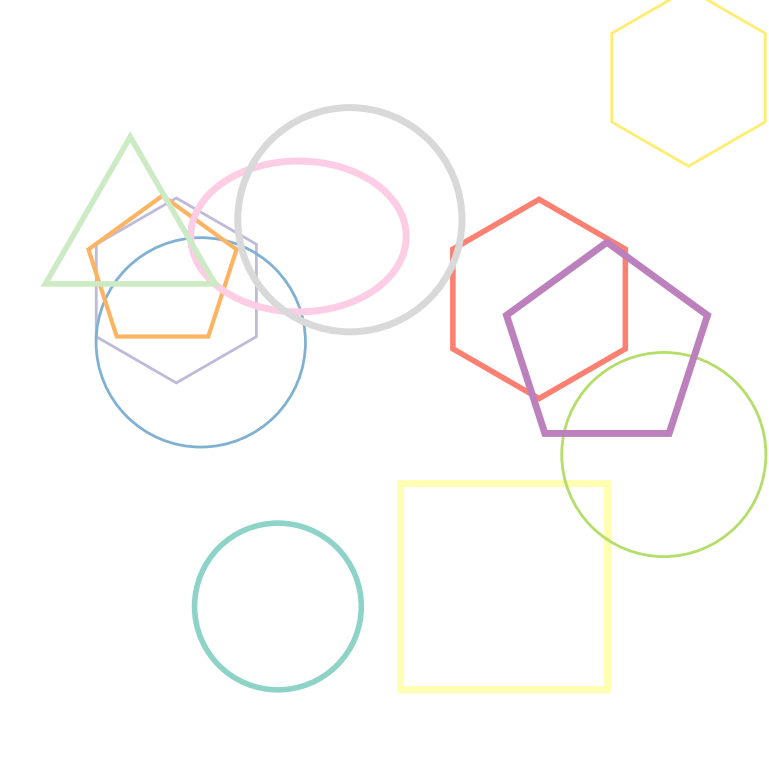[{"shape": "circle", "thickness": 2, "radius": 0.54, "center": [0.361, 0.212]}, {"shape": "square", "thickness": 2.5, "radius": 0.67, "center": [0.654, 0.239]}, {"shape": "hexagon", "thickness": 1, "radius": 0.6, "center": [0.229, 0.623]}, {"shape": "hexagon", "thickness": 2, "radius": 0.65, "center": [0.7, 0.612]}, {"shape": "circle", "thickness": 1, "radius": 0.68, "center": [0.261, 0.555]}, {"shape": "pentagon", "thickness": 1.5, "radius": 0.51, "center": [0.211, 0.645]}, {"shape": "circle", "thickness": 1, "radius": 0.66, "center": [0.862, 0.41]}, {"shape": "oval", "thickness": 2.5, "radius": 0.7, "center": [0.388, 0.693]}, {"shape": "circle", "thickness": 2.5, "radius": 0.73, "center": [0.454, 0.715]}, {"shape": "pentagon", "thickness": 2.5, "radius": 0.69, "center": [0.788, 0.548]}, {"shape": "triangle", "thickness": 2, "radius": 0.64, "center": [0.169, 0.695]}, {"shape": "hexagon", "thickness": 1, "radius": 0.58, "center": [0.894, 0.899]}]